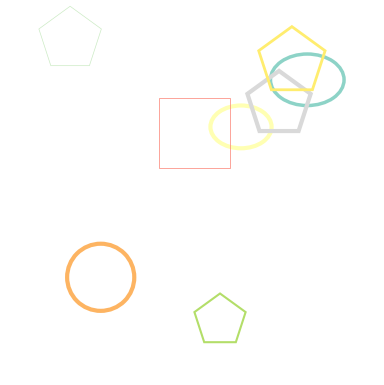[{"shape": "oval", "thickness": 2.5, "radius": 0.48, "center": [0.798, 0.793]}, {"shape": "oval", "thickness": 3, "radius": 0.4, "center": [0.626, 0.67]}, {"shape": "square", "thickness": 0.5, "radius": 0.46, "center": [0.505, 0.655]}, {"shape": "circle", "thickness": 3, "radius": 0.44, "center": [0.262, 0.28]}, {"shape": "pentagon", "thickness": 1.5, "radius": 0.35, "center": [0.571, 0.168]}, {"shape": "pentagon", "thickness": 3, "radius": 0.43, "center": [0.725, 0.73]}, {"shape": "pentagon", "thickness": 0.5, "radius": 0.43, "center": [0.182, 0.898]}, {"shape": "pentagon", "thickness": 2, "radius": 0.45, "center": [0.758, 0.84]}]